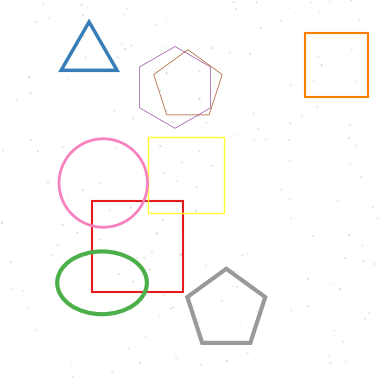[{"shape": "square", "thickness": 1.5, "radius": 0.59, "center": [0.357, 0.36]}, {"shape": "triangle", "thickness": 2.5, "radius": 0.42, "center": [0.231, 0.859]}, {"shape": "oval", "thickness": 3, "radius": 0.58, "center": [0.265, 0.265]}, {"shape": "hexagon", "thickness": 0.5, "radius": 0.53, "center": [0.455, 0.773]}, {"shape": "square", "thickness": 1.5, "radius": 0.41, "center": [0.874, 0.831]}, {"shape": "square", "thickness": 1, "radius": 0.5, "center": [0.483, 0.546]}, {"shape": "pentagon", "thickness": 0.5, "radius": 0.47, "center": [0.488, 0.777]}, {"shape": "circle", "thickness": 2, "radius": 0.57, "center": [0.268, 0.525]}, {"shape": "pentagon", "thickness": 3, "radius": 0.53, "center": [0.588, 0.195]}]